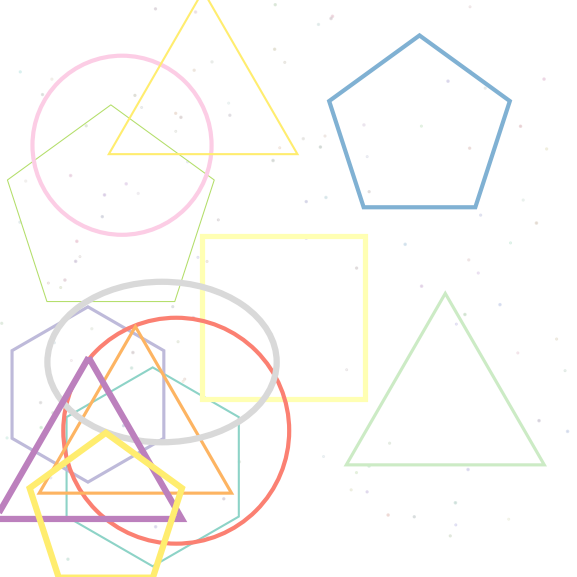[{"shape": "hexagon", "thickness": 1, "radius": 0.86, "center": [0.264, 0.191]}, {"shape": "square", "thickness": 2.5, "radius": 0.71, "center": [0.491, 0.449]}, {"shape": "hexagon", "thickness": 1.5, "radius": 0.76, "center": [0.152, 0.316]}, {"shape": "circle", "thickness": 2, "radius": 0.98, "center": [0.305, 0.253]}, {"shape": "pentagon", "thickness": 2, "radius": 0.82, "center": [0.726, 0.773]}, {"shape": "triangle", "thickness": 1.5, "radius": 0.96, "center": [0.234, 0.241]}, {"shape": "pentagon", "thickness": 0.5, "radius": 0.94, "center": [0.192, 0.629]}, {"shape": "circle", "thickness": 2, "radius": 0.78, "center": [0.211, 0.748]}, {"shape": "oval", "thickness": 3, "radius": 0.99, "center": [0.281, 0.372]}, {"shape": "triangle", "thickness": 3, "radius": 0.93, "center": [0.153, 0.194]}, {"shape": "triangle", "thickness": 1.5, "radius": 0.99, "center": [0.771, 0.293]}, {"shape": "triangle", "thickness": 1, "radius": 0.94, "center": [0.352, 0.826]}, {"shape": "pentagon", "thickness": 3, "radius": 0.69, "center": [0.183, 0.111]}]